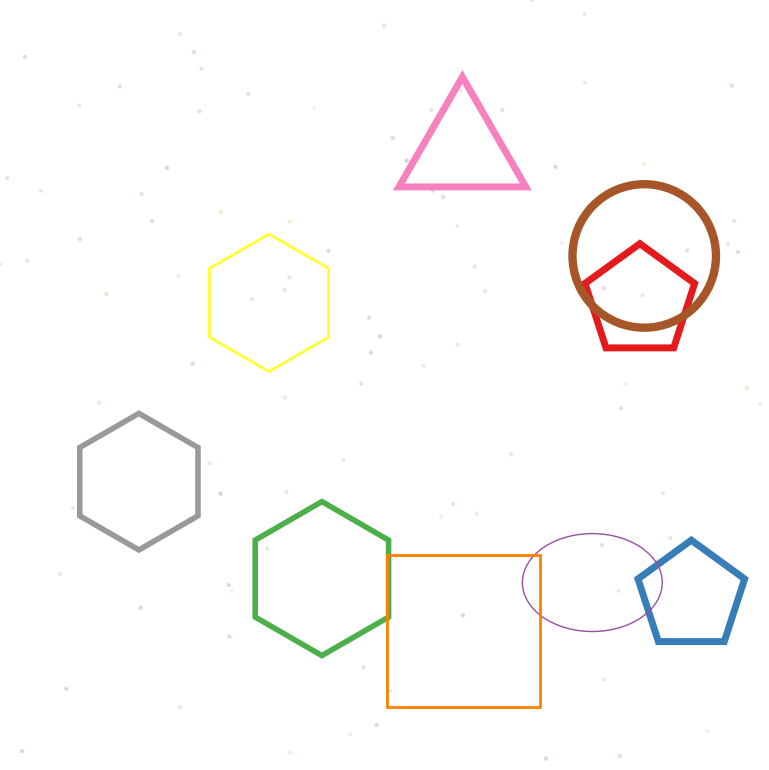[{"shape": "pentagon", "thickness": 2.5, "radius": 0.37, "center": [0.831, 0.609]}, {"shape": "pentagon", "thickness": 2.5, "radius": 0.36, "center": [0.898, 0.226]}, {"shape": "hexagon", "thickness": 2, "radius": 0.5, "center": [0.418, 0.249]}, {"shape": "oval", "thickness": 0.5, "radius": 0.45, "center": [0.769, 0.243]}, {"shape": "square", "thickness": 1, "radius": 0.49, "center": [0.602, 0.18]}, {"shape": "hexagon", "thickness": 1, "radius": 0.45, "center": [0.349, 0.607]}, {"shape": "circle", "thickness": 3, "radius": 0.47, "center": [0.837, 0.668]}, {"shape": "triangle", "thickness": 2.5, "radius": 0.48, "center": [0.6, 0.805]}, {"shape": "hexagon", "thickness": 2, "radius": 0.44, "center": [0.18, 0.374]}]